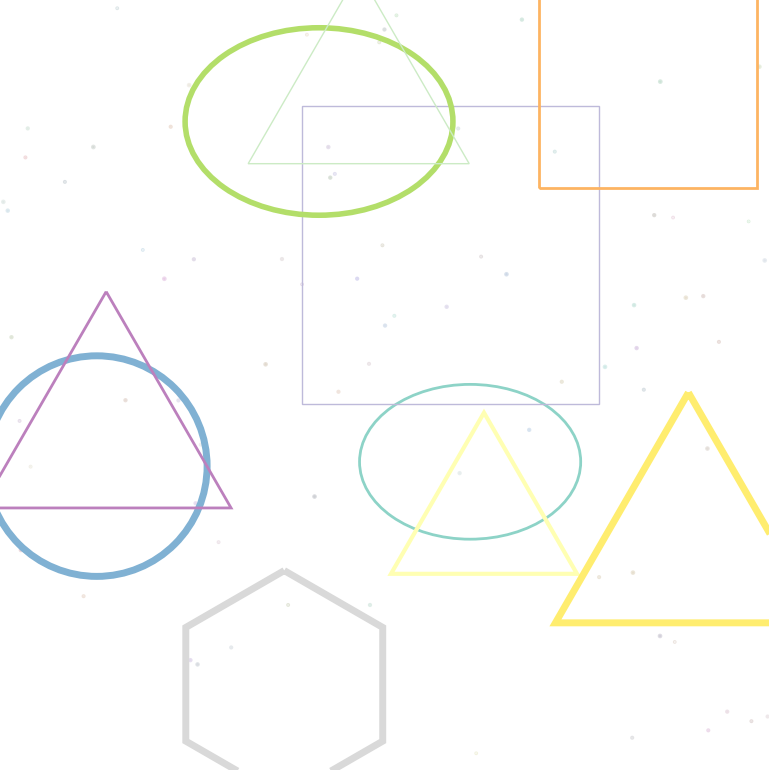[{"shape": "oval", "thickness": 1, "radius": 0.72, "center": [0.611, 0.4]}, {"shape": "triangle", "thickness": 1.5, "radius": 0.7, "center": [0.629, 0.325]}, {"shape": "square", "thickness": 0.5, "radius": 0.97, "center": [0.585, 0.669]}, {"shape": "circle", "thickness": 2.5, "radius": 0.72, "center": [0.126, 0.395]}, {"shape": "square", "thickness": 1, "radius": 0.71, "center": [0.842, 0.897]}, {"shape": "oval", "thickness": 2, "radius": 0.87, "center": [0.414, 0.842]}, {"shape": "hexagon", "thickness": 2.5, "radius": 0.74, "center": [0.369, 0.111]}, {"shape": "triangle", "thickness": 1, "radius": 0.94, "center": [0.138, 0.434]}, {"shape": "triangle", "thickness": 0.5, "radius": 0.83, "center": [0.466, 0.87]}, {"shape": "triangle", "thickness": 2.5, "radius": 1.0, "center": [0.894, 0.291]}]